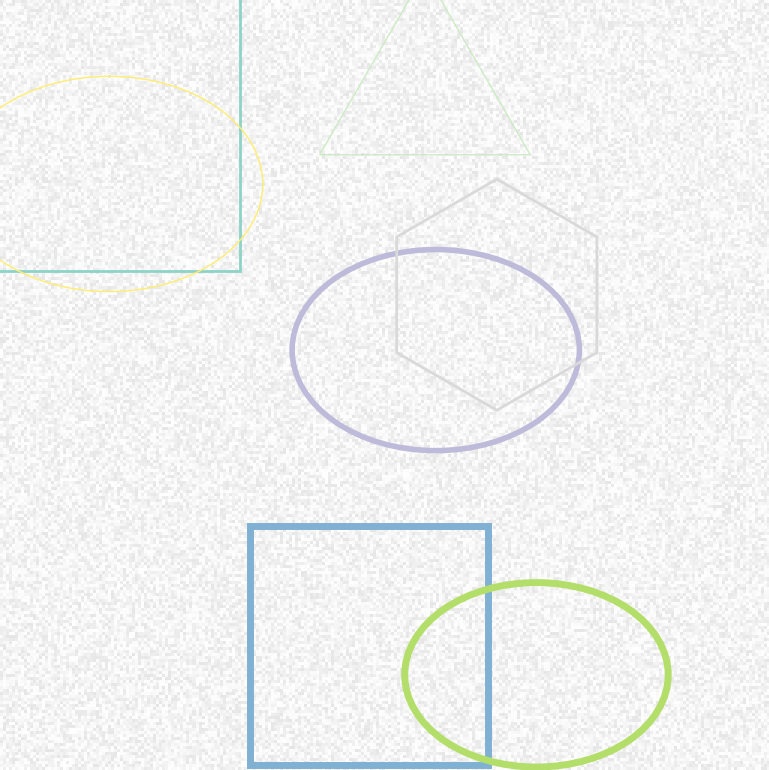[{"shape": "square", "thickness": 1, "radius": 0.95, "center": [0.122, 0.838]}, {"shape": "oval", "thickness": 2, "radius": 0.93, "center": [0.566, 0.545]}, {"shape": "square", "thickness": 2.5, "radius": 0.77, "center": [0.479, 0.162]}, {"shape": "oval", "thickness": 2.5, "radius": 0.86, "center": [0.697, 0.124]}, {"shape": "hexagon", "thickness": 1, "radius": 0.75, "center": [0.645, 0.617]}, {"shape": "triangle", "thickness": 0.5, "radius": 0.79, "center": [0.552, 0.878]}, {"shape": "oval", "thickness": 0.5, "radius": 1.0, "center": [0.142, 0.761]}]